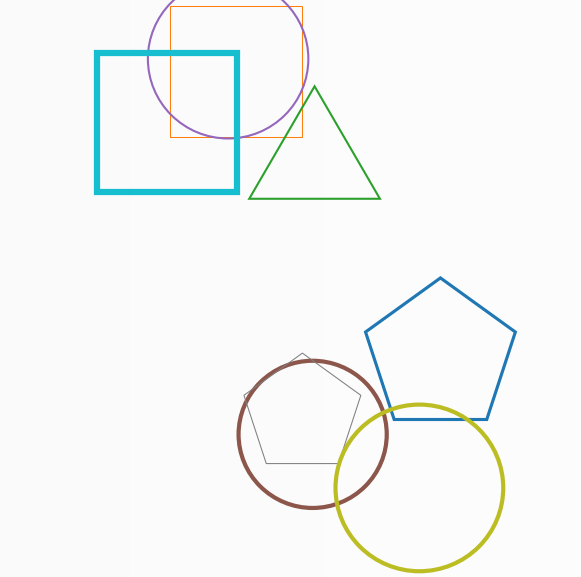[{"shape": "pentagon", "thickness": 1.5, "radius": 0.68, "center": [0.758, 0.382]}, {"shape": "square", "thickness": 0.5, "radius": 0.57, "center": [0.406, 0.875]}, {"shape": "triangle", "thickness": 1, "radius": 0.65, "center": [0.541, 0.72]}, {"shape": "circle", "thickness": 1, "radius": 0.69, "center": [0.392, 0.897]}, {"shape": "circle", "thickness": 2, "radius": 0.64, "center": [0.538, 0.247]}, {"shape": "pentagon", "thickness": 0.5, "radius": 0.53, "center": [0.52, 0.282]}, {"shape": "circle", "thickness": 2, "radius": 0.72, "center": [0.722, 0.154]}, {"shape": "square", "thickness": 3, "radius": 0.6, "center": [0.287, 0.787]}]